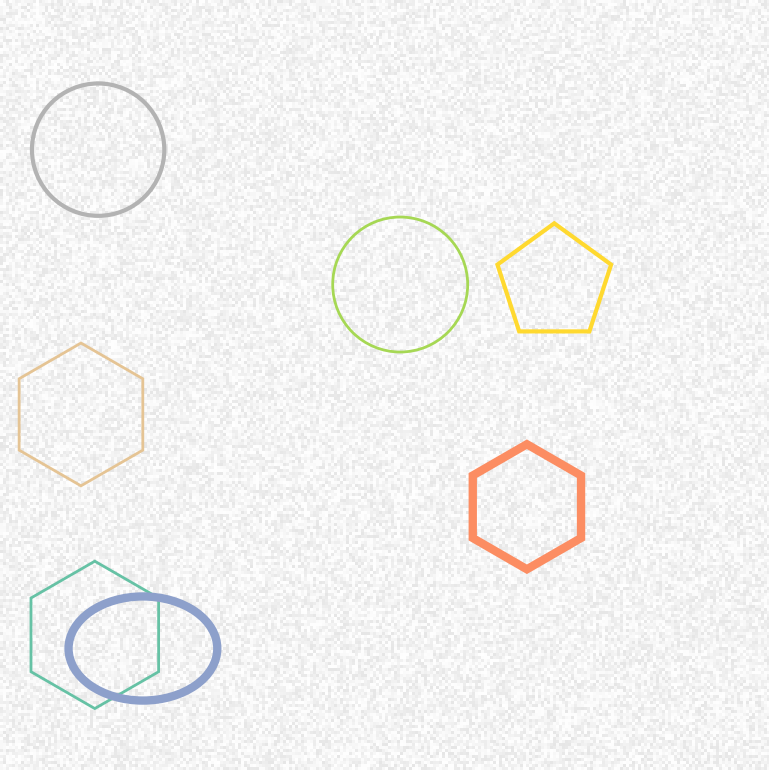[{"shape": "hexagon", "thickness": 1, "radius": 0.48, "center": [0.123, 0.175]}, {"shape": "hexagon", "thickness": 3, "radius": 0.41, "center": [0.684, 0.342]}, {"shape": "oval", "thickness": 3, "radius": 0.48, "center": [0.186, 0.158]}, {"shape": "circle", "thickness": 1, "radius": 0.44, "center": [0.52, 0.63]}, {"shape": "pentagon", "thickness": 1.5, "radius": 0.39, "center": [0.72, 0.632]}, {"shape": "hexagon", "thickness": 1, "radius": 0.46, "center": [0.105, 0.462]}, {"shape": "circle", "thickness": 1.5, "radius": 0.43, "center": [0.127, 0.806]}]